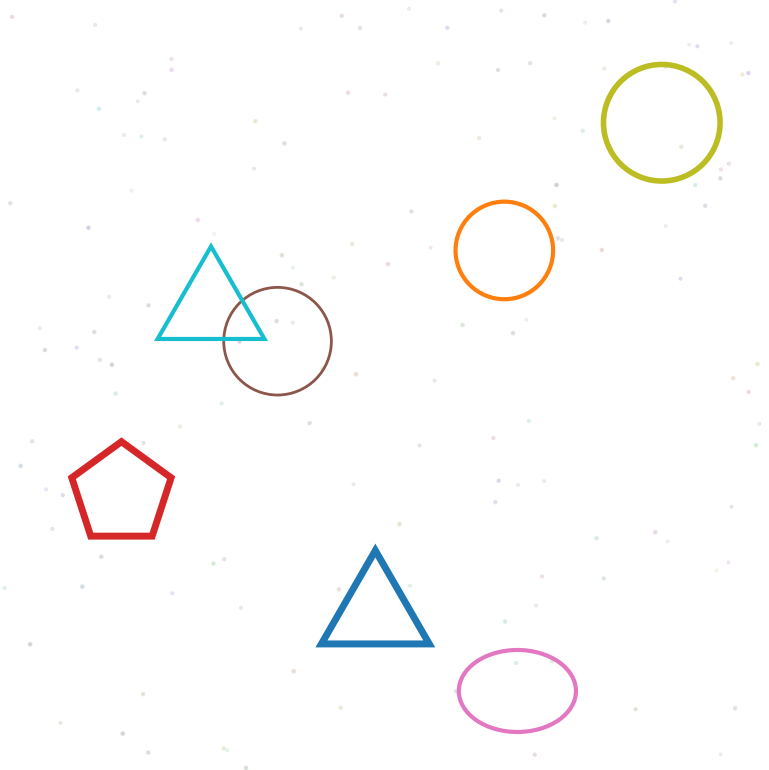[{"shape": "triangle", "thickness": 2.5, "radius": 0.4, "center": [0.487, 0.204]}, {"shape": "circle", "thickness": 1.5, "radius": 0.32, "center": [0.655, 0.675]}, {"shape": "pentagon", "thickness": 2.5, "radius": 0.34, "center": [0.158, 0.359]}, {"shape": "circle", "thickness": 1, "radius": 0.35, "center": [0.36, 0.557]}, {"shape": "oval", "thickness": 1.5, "radius": 0.38, "center": [0.672, 0.103]}, {"shape": "circle", "thickness": 2, "radius": 0.38, "center": [0.859, 0.841]}, {"shape": "triangle", "thickness": 1.5, "radius": 0.4, "center": [0.274, 0.6]}]